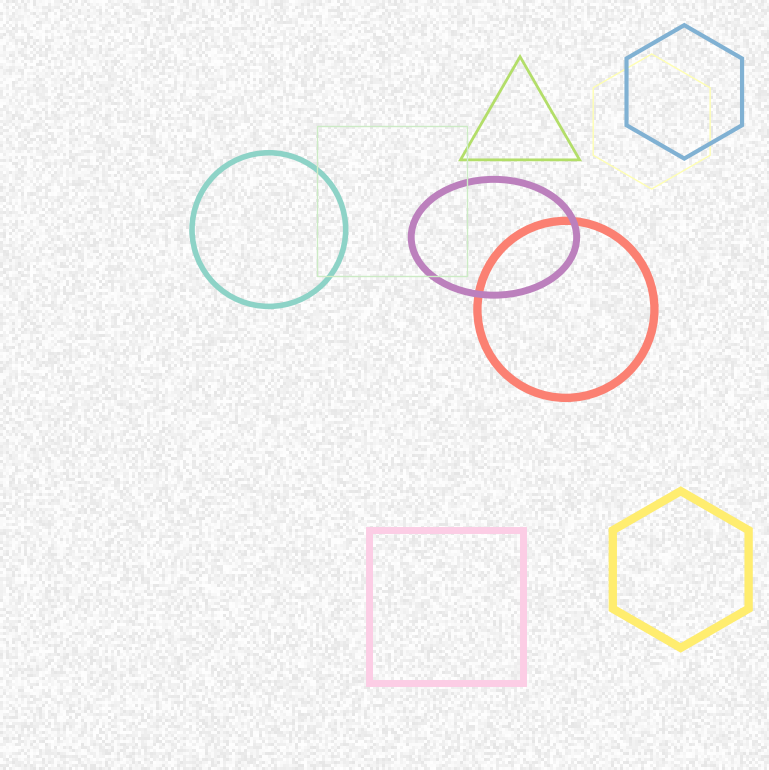[{"shape": "circle", "thickness": 2, "radius": 0.5, "center": [0.349, 0.702]}, {"shape": "hexagon", "thickness": 0.5, "radius": 0.44, "center": [0.846, 0.842]}, {"shape": "circle", "thickness": 3, "radius": 0.57, "center": [0.735, 0.598]}, {"shape": "hexagon", "thickness": 1.5, "radius": 0.43, "center": [0.889, 0.881]}, {"shape": "triangle", "thickness": 1, "radius": 0.45, "center": [0.675, 0.837]}, {"shape": "square", "thickness": 2.5, "radius": 0.5, "center": [0.579, 0.212]}, {"shape": "oval", "thickness": 2.5, "radius": 0.54, "center": [0.641, 0.692]}, {"shape": "square", "thickness": 0.5, "radius": 0.49, "center": [0.509, 0.739]}, {"shape": "hexagon", "thickness": 3, "radius": 0.51, "center": [0.884, 0.26]}]